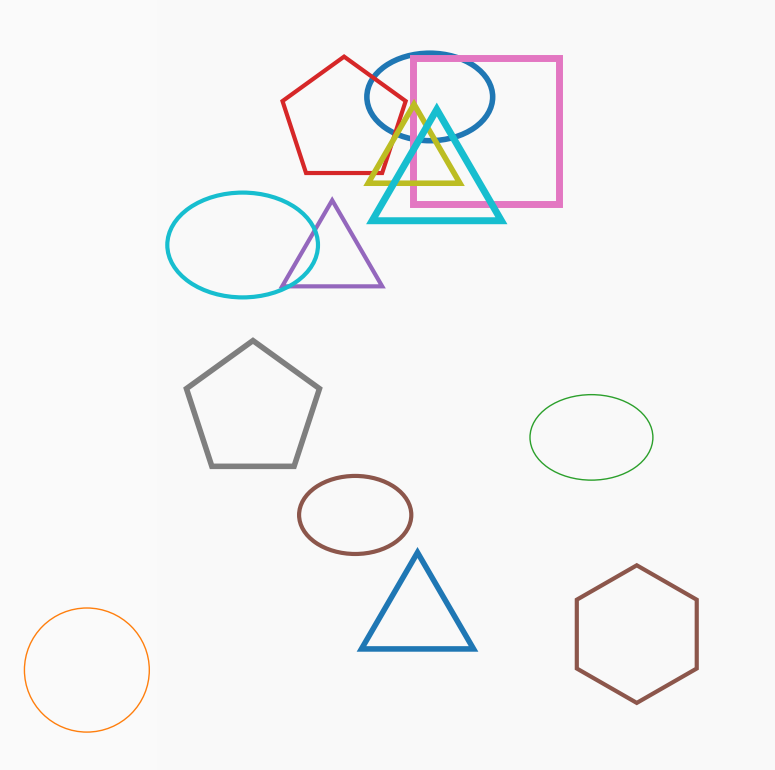[{"shape": "oval", "thickness": 2, "radius": 0.41, "center": [0.555, 0.874]}, {"shape": "triangle", "thickness": 2, "radius": 0.42, "center": [0.539, 0.199]}, {"shape": "circle", "thickness": 0.5, "radius": 0.4, "center": [0.112, 0.13]}, {"shape": "oval", "thickness": 0.5, "radius": 0.4, "center": [0.763, 0.432]}, {"shape": "pentagon", "thickness": 1.5, "radius": 0.42, "center": [0.444, 0.843]}, {"shape": "triangle", "thickness": 1.5, "radius": 0.37, "center": [0.429, 0.665]}, {"shape": "hexagon", "thickness": 1.5, "radius": 0.45, "center": [0.822, 0.176]}, {"shape": "oval", "thickness": 1.5, "radius": 0.36, "center": [0.458, 0.331]}, {"shape": "square", "thickness": 2.5, "radius": 0.47, "center": [0.628, 0.83]}, {"shape": "pentagon", "thickness": 2, "radius": 0.45, "center": [0.326, 0.467]}, {"shape": "triangle", "thickness": 2, "radius": 0.34, "center": [0.534, 0.796]}, {"shape": "triangle", "thickness": 2.5, "radius": 0.48, "center": [0.564, 0.761]}, {"shape": "oval", "thickness": 1.5, "radius": 0.49, "center": [0.313, 0.682]}]